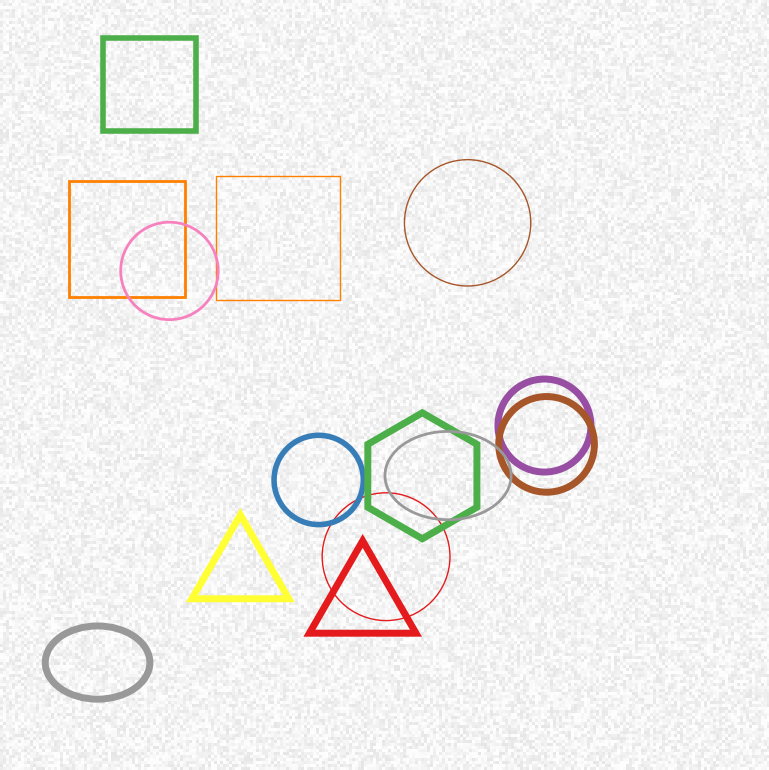[{"shape": "triangle", "thickness": 2.5, "radius": 0.4, "center": [0.471, 0.218]}, {"shape": "circle", "thickness": 0.5, "radius": 0.41, "center": [0.501, 0.277]}, {"shape": "circle", "thickness": 2, "radius": 0.29, "center": [0.414, 0.377]}, {"shape": "hexagon", "thickness": 2.5, "radius": 0.41, "center": [0.549, 0.382]}, {"shape": "square", "thickness": 2, "radius": 0.3, "center": [0.195, 0.89]}, {"shape": "circle", "thickness": 2.5, "radius": 0.3, "center": [0.707, 0.447]}, {"shape": "square", "thickness": 1, "radius": 0.38, "center": [0.164, 0.689]}, {"shape": "square", "thickness": 0.5, "radius": 0.4, "center": [0.361, 0.691]}, {"shape": "triangle", "thickness": 2.5, "radius": 0.36, "center": [0.312, 0.259]}, {"shape": "circle", "thickness": 2.5, "radius": 0.31, "center": [0.71, 0.423]}, {"shape": "circle", "thickness": 0.5, "radius": 0.41, "center": [0.607, 0.711]}, {"shape": "circle", "thickness": 1, "radius": 0.32, "center": [0.22, 0.648]}, {"shape": "oval", "thickness": 2.5, "radius": 0.34, "center": [0.127, 0.14]}, {"shape": "oval", "thickness": 1, "radius": 0.41, "center": [0.582, 0.382]}]